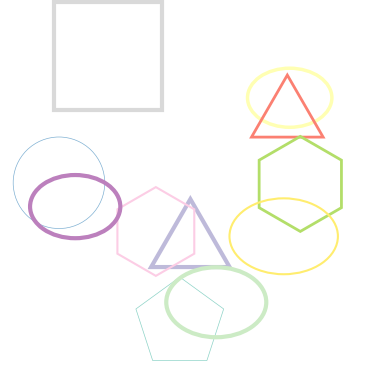[{"shape": "pentagon", "thickness": 0.5, "radius": 0.6, "center": [0.467, 0.16]}, {"shape": "oval", "thickness": 2.5, "radius": 0.55, "center": [0.752, 0.746]}, {"shape": "triangle", "thickness": 3, "radius": 0.59, "center": [0.494, 0.365]}, {"shape": "triangle", "thickness": 2, "radius": 0.54, "center": [0.746, 0.698]}, {"shape": "circle", "thickness": 0.5, "radius": 0.59, "center": [0.153, 0.525]}, {"shape": "hexagon", "thickness": 2, "radius": 0.62, "center": [0.78, 0.522]}, {"shape": "hexagon", "thickness": 1.5, "radius": 0.58, "center": [0.405, 0.399]}, {"shape": "square", "thickness": 3, "radius": 0.7, "center": [0.282, 0.854]}, {"shape": "oval", "thickness": 3, "radius": 0.59, "center": [0.195, 0.463]}, {"shape": "oval", "thickness": 3, "radius": 0.65, "center": [0.562, 0.215]}, {"shape": "oval", "thickness": 1.5, "radius": 0.7, "center": [0.737, 0.386]}]